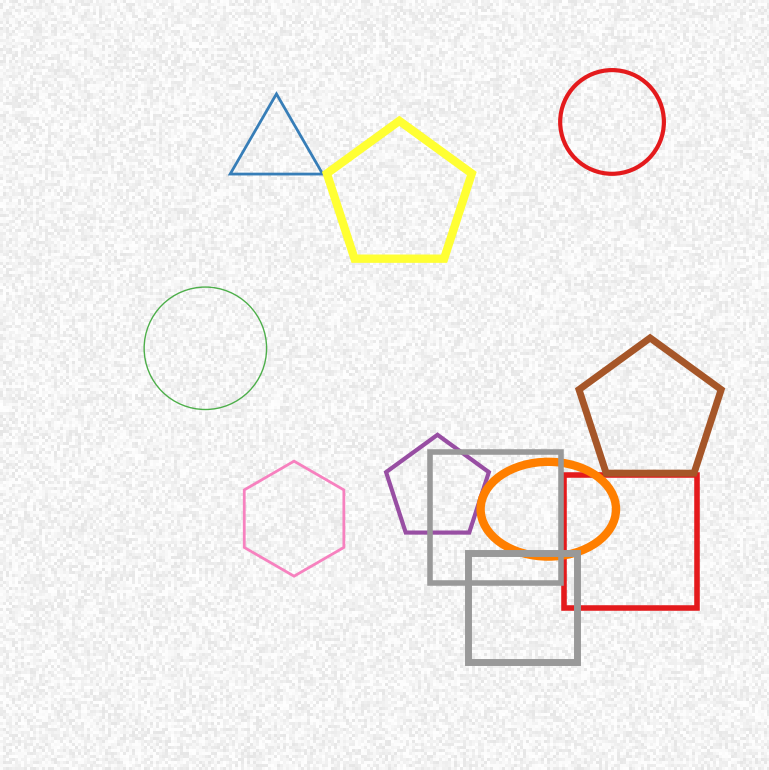[{"shape": "circle", "thickness": 1.5, "radius": 0.34, "center": [0.795, 0.842]}, {"shape": "square", "thickness": 2, "radius": 0.43, "center": [0.819, 0.297]}, {"shape": "triangle", "thickness": 1, "radius": 0.35, "center": [0.359, 0.809]}, {"shape": "circle", "thickness": 0.5, "radius": 0.4, "center": [0.267, 0.548]}, {"shape": "pentagon", "thickness": 1.5, "radius": 0.35, "center": [0.568, 0.365]}, {"shape": "oval", "thickness": 3, "radius": 0.44, "center": [0.712, 0.339]}, {"shape": "pentagon", "thickness": 3, "radius": 0.49, "center": [0.519, 0.744]}, {"shape": "pentagon", "thickness": 2.5, "radius": 0.49, "center": [0.844, 0.464]}, {"shape": "hexagon", "thickness": 1, "radius": 0.37, "center": [0.382, 0.326]}, {"shape": "square", "thickness": 2.5, "radius": 0.35, "center": [0.679, 0.211]}, {"shape": "square", "thickness": 2, "radius": 0.43, "center": [0.644, 0.328]}]